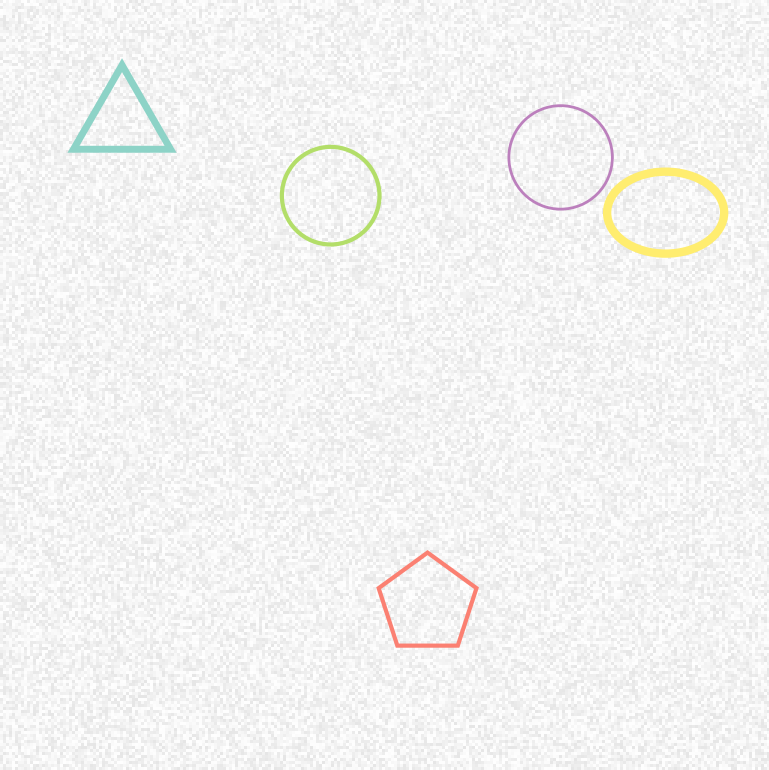[{"shape": "triangle", "thickness": 2.5, "radius": 0.36, "center": [0.158, 0.843]}, {"shape": "pentagon", "thickness": 1.5, "radius": 0.33, "center": [0.555, 0.216]}, {"shape": "circle", "thickness": 1.5, "radius": 0.32, "center": [0.429, 0.746]}, {"shape": "circle", "thickness": 1, "radius": 0.34, "center": [0.728, 0.796]}, {"shape": "oval", "thickness": 3, "radius": 0.38, "center": [0.864, 0.724]}]